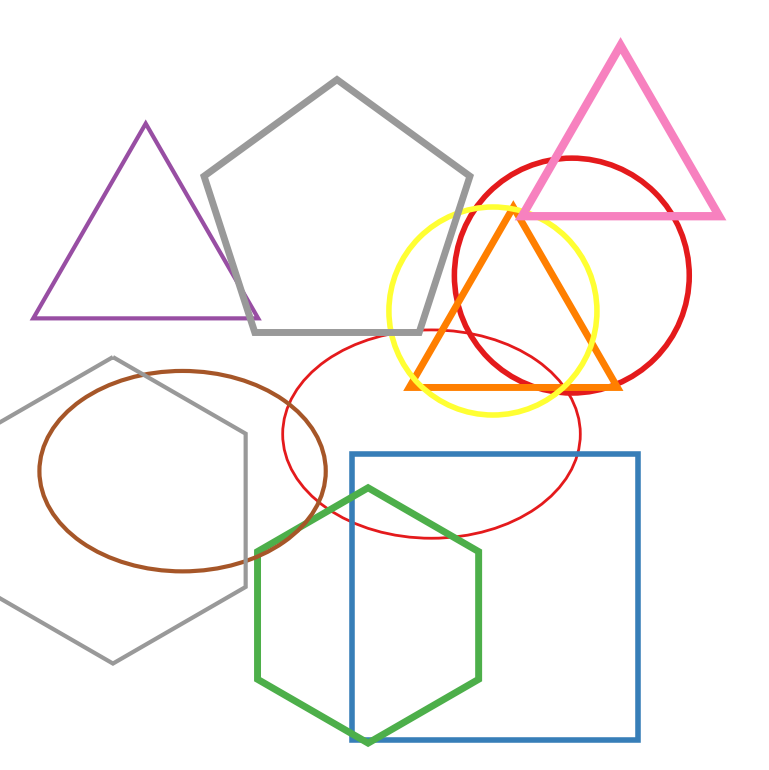[{"shape": "circle", "thickness": 2, "radius": 0.76, "center": [0.743, 0.642]}, {"shape": "oval", "thickness": 1, "radius": 0.97, "center": [0.56, 0.436]}, {"shape": "square", "thickness": 2, "radius": 0.93, "center": [0.643, 0.224]}, {"shape": "hexagon", "thickness": 2.5, "radius": 0.83, "center": [0.478, 0.201]}, {"shape": "triangle", "thickness": 1.5, "radius": 0.84, "center": [0.189, 0.671]}, {"shape": "triangle", "thickness": 2.5, "radius": 0.78, "center": [0.667, 0.575]}, {"shape": "circle", "thickness": 2, "radius": 0.68, "center": [0.64, 0.596]}, {"shape": "oval", "thickness": 1.5, "radius": 0.93, "center": [0.237, 0.388]}, {"shape": "triangle", "thickness": 3, "radius": 0.74, "center": [0.806, 0.793]}, {"shape": "pentagon", "thickness": 2.5, "radius": 0.91, "center": [0.438, 0.715]}, {"shape": "hexagon", "thickness": 1.5, "radius": 1.0, "center": [0.147, 0.337]}]